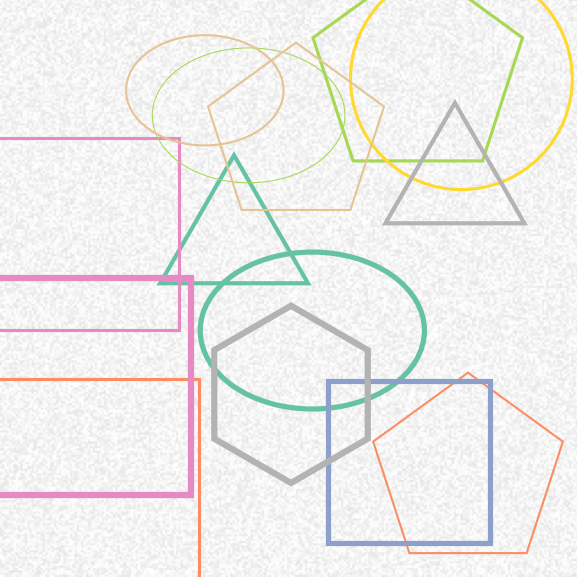[{"shape": "triangle", "thickness": 2, "radius": 0.74, "center": [0.405, 0.583]}, {"shape": "oval", "thickness": 2.5, "radius": 0.97, "center": [0.541, 0.427]}, {"shape": "square", "thickness": 1.5, "radius": 0.98, "center": [0.148, 0.147]}, {"shape": "pentagon", "thickness": 1, "radius": 0.86, "center": [0.81, 0.181]}, {"shape": "square", "thickness": 2.5, "radius": 0.7, "center": [0.708, 0.199]}, {"shape": "square", "thickness": 3, "radius": 0.94, "center": [0.142, 0.33]}, {"shape": "square", "thickness": 1.5, "radius": 0.83, "center": [0.143, 0.593]}, {"shape": "oval", "thickness": 0.5, "radius": 0.83, "center": [0.431, 0.799]}, {"shape": "pentagon", "thickness": 1.5, "radius": 0.95, "center": [0.723, 0.875]}, {"shape": "circle", "thickness": 1.5, "radius": 0.96, "center": [0.799, 0.863]}, {"shape": "pentagon", "thickness": 1, "radius": 0.8, "center": [0.513, 0.765]}, {"shape": "oval", "thickness": 1, "radius": 0.68, "center": [0.355, 0.843]}, {"shape": "triangle", "thickness": 2, "radius": 0.69, "center": [0.788, 0.682]}, {"shape": "hexagon", "thickness": 3, "radius": 0.77, "center": [0.504, 0.316]}]